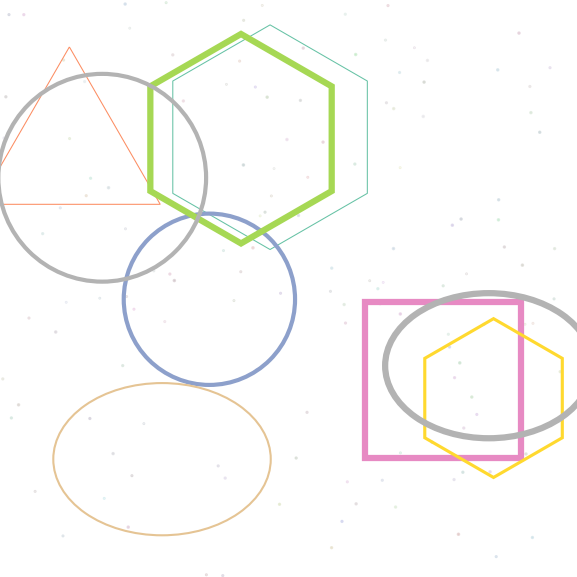[{"shape": "hexagon", "thickness": 0.5, "radius": 0.97, "center": [0.468, 0.762]}, {"shape": "triangle", "thickness": 0.5, "radius": 0.91, "center": [0.12, 0.736]}, {"shape": "circle", "thickness": 2, "radius": 0.74, "center": [0.363, 0.481]}, {"shape": "square", "thickness": 3, "radius": 0.68, "center": [0.767, 0.342]}, {"shape": "hexagon", "thickness": 3, "radius": 0.91, "center": [0.417, 0.759]}, {"shape": "hexagon", "thickness": 1.5, "radius": 0.69, "center": [0.855, 0.31]}, {"shape": "oval", "thickness": 1, "radius": 0.94, "center": [0.281, 0.204]}, {"shape": "oval", "thickness": 3, "radius": 0.9, "center": [0.846, 0.366]}, {"shape": "circle", "thickness": 2, "radius": 0.9, "center": [0.177, 0.691]}]